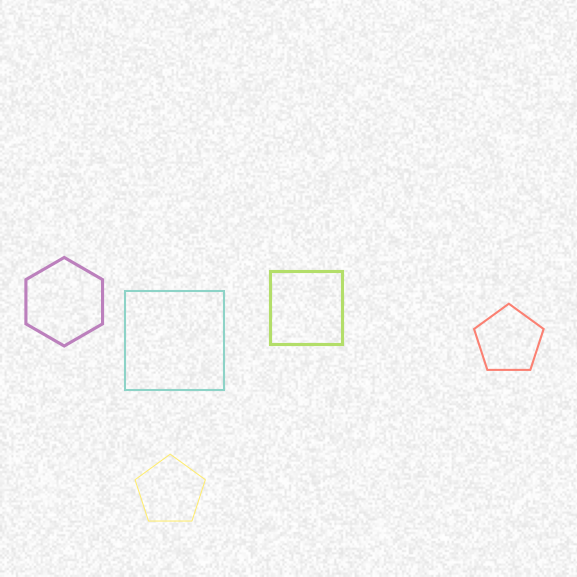[{"shape": "square", "thickness": 1, "radius": 0.43, "center": [0.302, 0.409]}, {"shape": "pentagon", "thickness": 1, "radius": 0.32, "center": [0.881, 0.41]}, {"shape": "square", "thickness": 1.5, "radius": 0.31, "center": [0.53, 0.467]}, {"shape": "hexagon", "thickness": 1.5, "radius": 0.38, "center": [0.111, 0.477]}, {"shape": "pentagon", "thickness": 0.5, "radius": 0.32, "center": [0.295, 0.149]}]